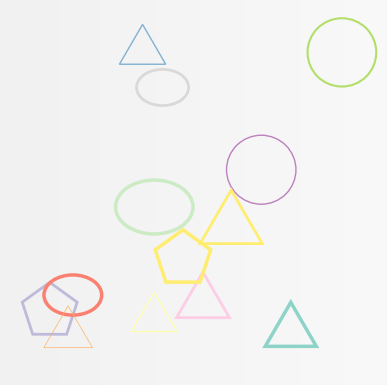[{"shape": "triangle", "thickness": 2.5, "radius": 0.38, "center": [0.75, 0.139]}, {"shape": "triangle", "thickness": 1, "radius": 0.34, "center": [0.398, 0.173]}, {"shape": "pentagon", "thickness": 2, "radius": 0.37, "center": [0.128, 0.192]}, {"shape": "oval", "thickness": 2.5, "radius": 0.37, "center": [0.188, 0.234]}, {"shape": "triangle", "thickness": 1, "radius": 0.34, "center": [0.368, 0.868]}, {"shape": "triangle", "thickness": 0.5, "radius": 0.36, "center": [0.176, 0.133]}, {"shape": "circle", "thickness": 1.5, "radius": 0.44, "center": [0.882, 0.864]}, {"shape": "triangle", "thickness": 2, "radius": 0.39, "center": [0.524, 0.214]}, {"shape": "oval", "thickness": 2, "radius": 0.34, "center": [0.42, 0.773]}, {"shape": "circle", "thickness": 1, "radius": 0.45, "center": [0.674, 0.559]}, {"shape": "oval", "thickness": 2.5, "radius": 0.5, "center": [0.398, 0.462]}, {"shape": "triangle", "thickness": 2, "radius": 0.46, "center": [0.597, 0.414]}, {"shape": "pentagon", "thickness": 2.5, "radius": 0.38, "center": [0.472, 0.328]}]